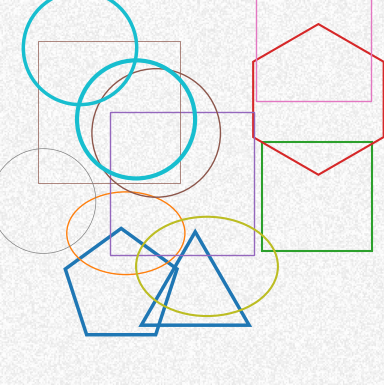[{"shape": "triangle", "thickness": 2.5, "radius": 0.81, "center": [0.507, 0.236]}, {"shape": "pentagon", "thickness": 2.5, "radius": 0.76, "center": [0.315, 0.254]}, {"shape": "oval", "thickness": 1, "radius": 0.77, "center": [0.327, 0.394]}, {"shape": "square", "thickness": 1.5, "radius": 0.71, "center": [0.824, 0.489]}, {"shape": "hexagon", "thickness": 1.5, "radius": 0.98, "center": [0.827, 0.742]}, {"shape": "square", "thickness": 1, "radius": 0.93, "center": [0.473, 0.524]}, {"shape": "circle", "thickness": 1, "radius": 0.83, "center": [0.406, 0.655]}, {"shape": "square", "thickness": 0.5, "radius": 0.93, "center": [0.282, 0.709]}, {"shape": "square", "thickness": 1, "radius": 0.75, "center": [0.814, 0.887]}, {"shape": "circle", "thickness": 0.5, "radius": 0.68, "center": [0.113, 0.478]}, {"shape": "oval", "thickness": 1.5, "radius": 0.92, "center": [0.538, 0.308]}, {"shape": "circle", "thickness": 3, "radius": 0.77, "center": [0.353, 0.69]}, {"shape": "circle", "thickness": 2.5, "radius": 0.74, "center": [0.208, 0.875]}]